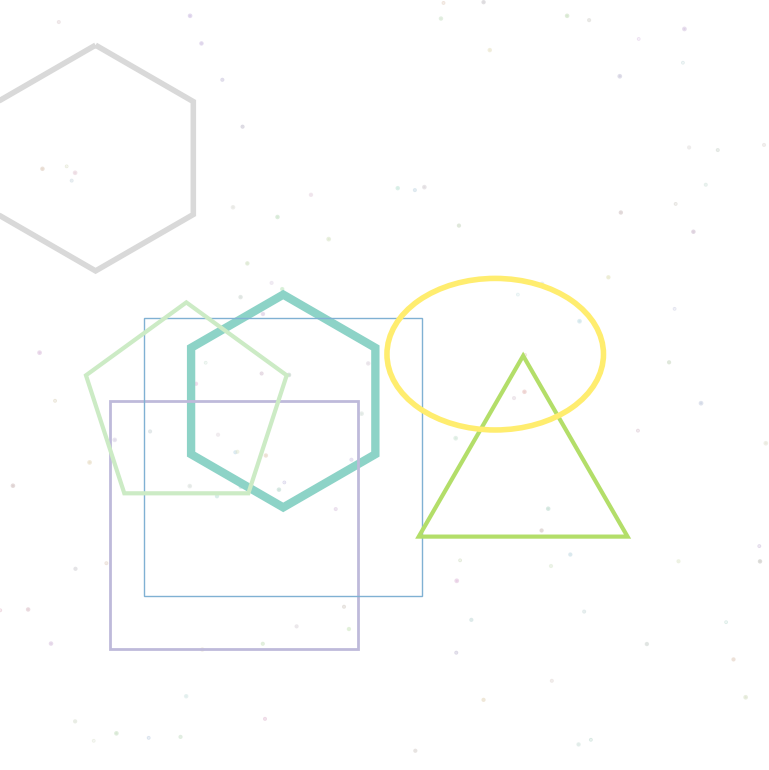[{"shape": "hexagon", "thickness": 3, "radius": 0.69, "center": [0.368, 0.479]}, {"shape": "square", "thickness": 1, "radius": 0.81, "center": [0.304, 0.318]}, {"shape": "square", "thickness": 0.5, "radius": 0.9, "center": [0.367, 0.407]}, {"shape": "triangle", "thickness": 1.5, "radius": 0.78, "center": [0.679, 0.381]}, {"shape": "hexagon", "thickness": 2, "radius": 0.73, "center": [0.124, 0.795]}, {"shape": "pentagon", "thickness": 1.5, "radius": 0.69, "center": [0.242, 0.47]}, {"shape": "oval", "thickness": 2, "radius": 0.7, "center": [0.643, 0.54]}]